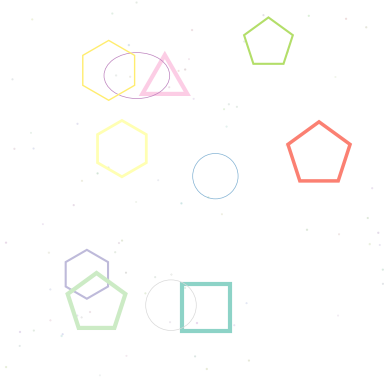[{"shape": "square", "thickness": 3, "radius": 0.31, "center": [0.536, 0.201]}, {"shape": "hexagon", "thickness": 2, "radius": 0.37, "center": [0.317, 0.614]}, {"shape": "hexagon", "thickness": 1.5, "radius": 0.32, "center": [0.226, 0.288]}, {"shape": "pentagon", "thickness": 2.5, "radius": 0.42, "center": [0.829, 0.599]}, {"shape": "circle", "thickness": 0.5, "radius": 0.29, "center": [0.559, 0.542]}, {"shape": "pentagon", "thickness": 1.5, "radius": 0.33, "center": [0.697, 0.888]}, {"shape": "triangle", "thickness": 3, "radius": 0.34, "center": [0.428, 0.79]}, {"shape": "circle", "thickness": 0.5, "radius": 0.33, "center": [0.444, 0.207]}, {"shape": "oval", "thickness": 0.5, "radius": 0.43, "center": [0.355, 0.804]}, {"shape": "pentagon", "thickness": 3, "radius": 0.39, "center": [0.251, 0.212]}, {"shape": "hexagon", "thickness": 1, "radius": 0.39, "center": [0.282, 0.817]}]